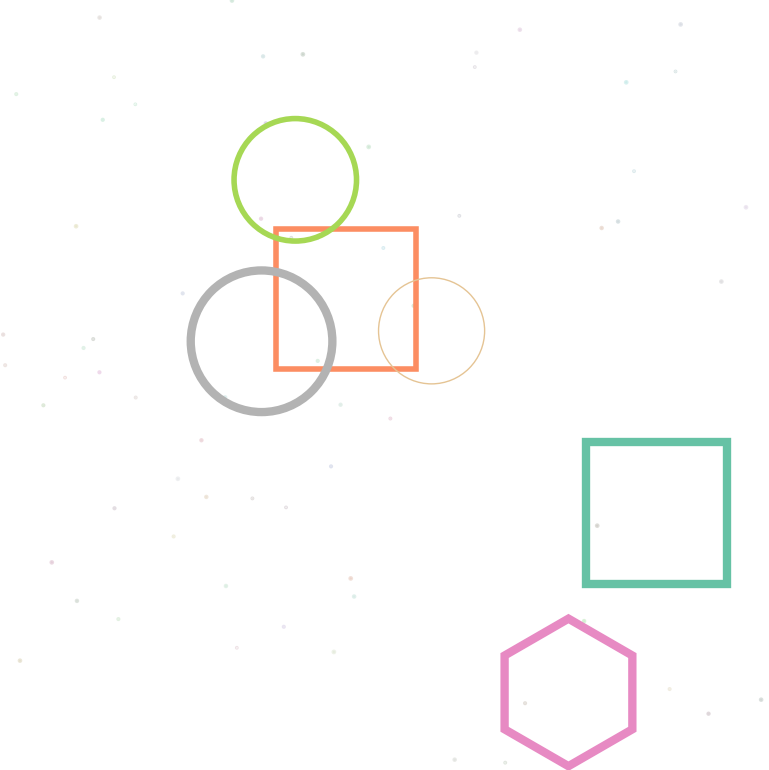[{"shape": "square", "thickness": 3, "radius": 0.46, "center": [0.853, 0.334]}, {"shape": "square", "thickness": 2, "radius": 0.45, "center": [0.449, 0.612]}, {"shape": "hexagon", "thickness": 3, "radius": 0.48, "center": [0.738, 0.101]}, {"shape": "circle", "thickness": 2, "radius": 0.4, "center": [0.383, 0.766]}, {"shape": "circle", "thickness": 0.5, "radius": 0.34, "center": [0.56, 0.57]}, {"shape": "circle", "thickness": 3, "radius": 0.46, "center": [0.34, 0.557]}]